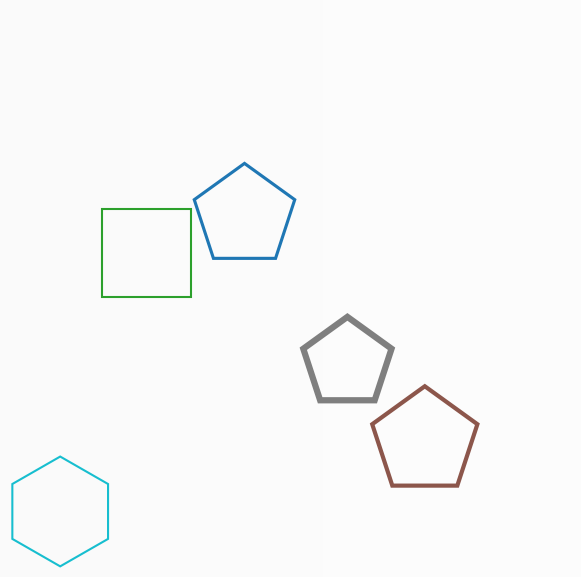[{"shape": "pentagon", "thickness": 1.5, "radius": 0.45, "center": [0.421, 0.625]}, {"shape": "square", "thickness": 1, "radius": 0.38, "center": [0.252, 0.561]}, {"shape": "pentagon", "thickness": 2, "radius": 0.48, "center": [0.731, 0.235]}, {"shape": "pentagon", "thickness": 3, "radius": 0.4, "center": [0.598, 0.371]}, {"shape": "hexagon", "thickness": 1, "radius": 0.48, "center": [0.104, 0.113]}]